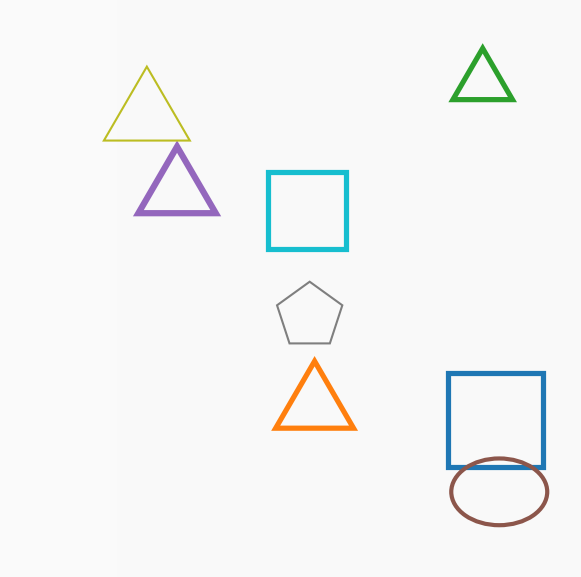[{"shape": "square", "thickness": 2.5, "radius": 0.41, "center": [0.852, 0.271]}, {"shape": "triangle", "thickness": 2.5, "radius": 0.39, "center": [0.541, 0.296]}, {"shape": "triangle", "thickness": 2.5, "radius": 0.3, "center": [0.83, 0.856]}, {"shape": "triangle", "thickness": 3, "radius": 0.38, "center": [0.305, 0.668]}, {"shape": "oval", "thickness": 2, "radius": 0.41, "center": [0.859, 0.147]}, {"shape": "pentagon", "thickness": 1, "radius": 0.3, "center": [0.533, 0.452]}, {"shape": "triangle", "thickness": 1, "radius": 0.43, "center": [0.253, 0.798]}, {"shape": "square", "thickness": 2.5, "radius": 0.33, "center": [0.528, 0.634]}]